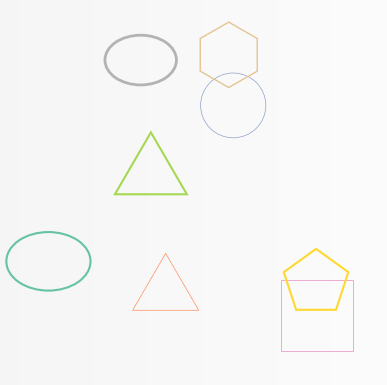[{"shape": "oval", "thickness": 1.5, "radius": 0.54, "center": [0.125, 0.321]}, {"shape": "triangle", "thickness": 0.5, "radius": 0.49, "center": [0.428, 0.243]}, {"shape": "circle", "thickness": 0.5, "radius": 0.42, "center": [0.602, 0.726]}, {"shape": "square", "thickness": 0.5, "radius": 0.46, "center": [0.818, 0.18]}, {"shape": "triangle", "thickness": 1.5, "radius": 0.54, "center": [0.389, 0.549]}, {"shape": "pentagon", "thickness": 1.5, "radius": 0.44, "center": [0.816, 0.266]}, {"shape": "hexagon", "thickness": 1, "radius": 0.42, "center": [0.59, 0.858]}, {"shape": "oval", "thickness": 2, "radius": 0.46, "center": [0.363, 0.844]}]